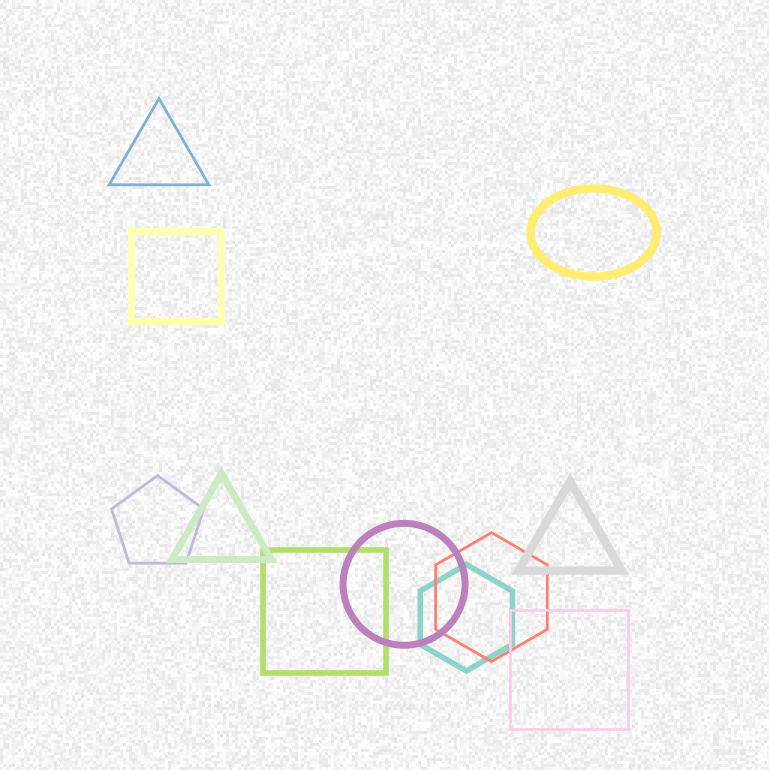[{"shape": "hexagon", "thickness": 2, "radius": 0.35, "center": [0.606, 0.198]}, {"shape": "square", "thickness": 2.5, "radius": 0.29, "center": [0.229, 0.641]}, {"shape": "pentagon", "thickness": 1, "radius": 0.31, "center": [0.205, 0.319]}, {"shape": "hexagon", "thickness": 1, "radius": 0.42, "center": [0.638, 0.225]}, {"shape": "triangle", "thickness": 1, "radius": 0.37, "center": [0.207, 0.797]}, {"shape": "square", "thickness": 2, "radius": 0.4, "center": [0.421, 0.205]}, {"shape": "square", "thickness": 1, "radius": 0.38, "center": [0.739, 0.131]}, {"shape": "triangle", "thickness": 3, "radius": 0.39, "center": [0.74, 0.298]}, {"shape": "circle", "thickness": 2.5, "radius": 0.4, "center": [0.525, 0.241]}, {"shape": "triangle", "thickness": 2.5, "radius": 0.37, "center": [0.288, 0.311]}, {"shape": "oval", "thickness": 3, "radius": 0.41, "center": [0.771, 0.698]}]